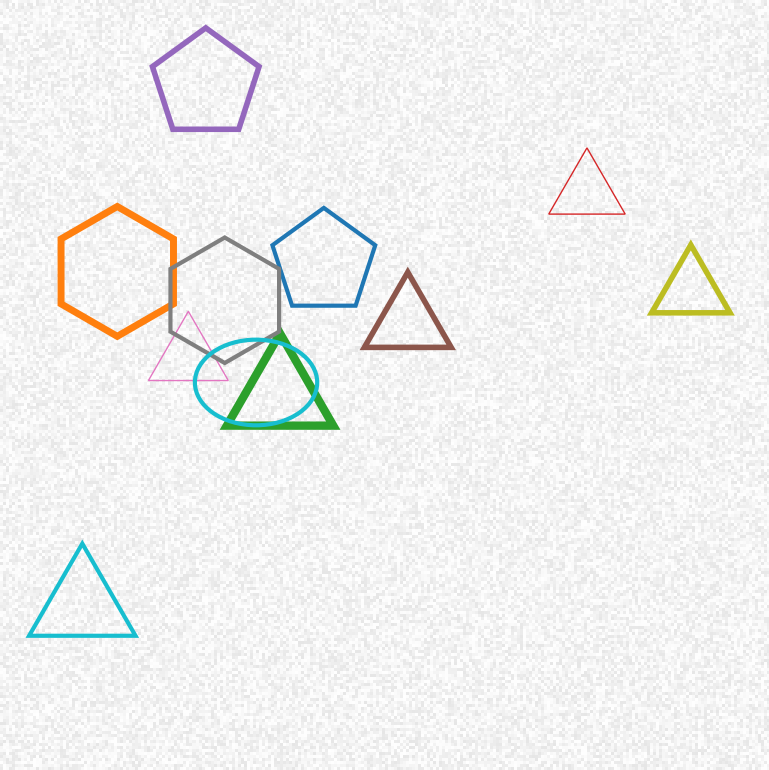[{"shape": "pentagon", "thickness": 1.5, "radius": 0.35, "center": [0.421, 0.66]}, {"shape": "hexagon", "thickness": 2.5, "radius": 0.42, "center": [0.152, 0.648]}, {"shape": "triangle", "thickness": 3, "radius": 0.4, "center": [0.364, 0.487]}, {"shape": "triangle", "thickness": 0.5, "radius": 0.29, "center": [0.762, 0.751]}, {"shape": "pentagon", "thickness": 2, "radius": 0.36, "center": [0.267, 0.891]}, {"shape": "triangle", "thickness": 2, "radius": 0.33, "center": [0.53, 0.581]}, {"shape": "triangle", "thickness": 0.5, "radius": 0.3, "center": [0.245, 0.536]}, {"shape": "hexagon", "thickness": 1.5, "radius": 0.41, "center": [0.292, 0.61]}, {"shape": "triangle", "thickness": 2, "radius": 0.29, "center": [0.897, 0.623]}, {"shape": "oval", "thickness": 1.5, "radius": 0.4, "center": [0.333, 0.503]}, {"shape": "triangle", "thickness": 1.5, "radius": 0.4, "center": [0.107, 0.214]}]